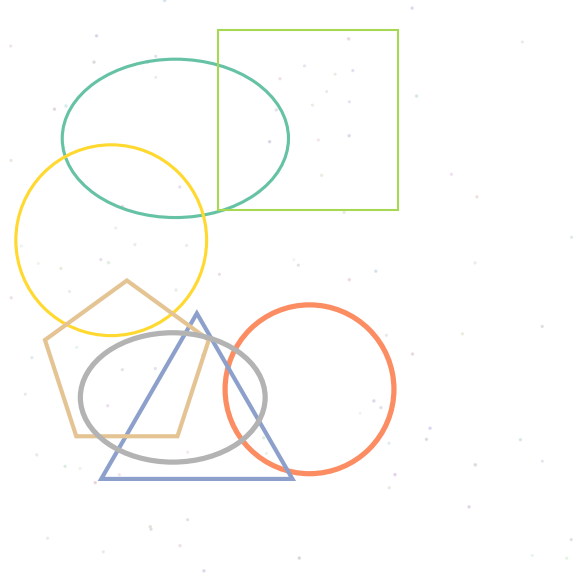[{"shape": "oval", "thickness": 1.5, "radius": 0.98, "center": [0.304, 0.76]}, {"shape": "circle", "thickness": 2.5, "radius": 0.73, "center": [0.536, 0.325]}, {"shape": "triangle", "thickness": 2, "radius": 0.96, "center": [0.341, 0.265]}, {"shape": "square", "thickness": 1, "radius": 0.78, "center": [0.534, 0.791]}, {"shape": "circle", "thickness": 1.5, "radius": 0.83, "center": [0.193, 0.583]}, {"shape": "pentagon", "thickness": 2, "radius": 0.75, "center": [0.22, 0.364]}, {"shape": "oval", "thickness": 2.5, "radius": 0.8, "center": [0.299, 0.311]}]